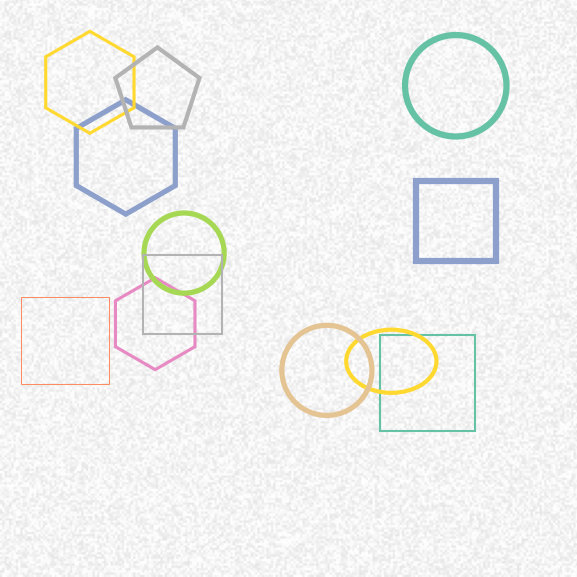[{"shape": "circle", "thickness": 3, "radius": 0.44, "center": [0.789, 0.851]}, {"shape": "square", "thickness": 1, "radius": 0.41, "center": [0.74, 0.336]}, {"shape": "square", "thickness": 0.5, "radius": 0.38, "center": [0.113, 0.409]}, {"shape": "hexagon", "thickness": 2.5, "radius": 0.49, "center": [0.218, 0.727]}, {"shape": "square", "thickness": 3, "radius": 0.35, "center": [0.79, 0.616]}, {"shape": "hexagon", "thickness": 1.5, "radius": 0.4, "center": [0.269, 0.439]}, {"shape": "circle", "thickness": 2.5, "radius": 0.35, "center": [0.319, 0.561]}, {"shape": "hexagon", "thickness": 1.5, "radius": 0.44, "center": [0.156, 0.857]}, {"shape": "oval", "thickness": 2, "radius": 0.39, "center": [0.678, 0.374]}, {"shape": "circle", "thickness": 2.5, "radius": 0.39, "center": [0.566, 0.358]}, {"shape": "pentagon", "thickness": 2, "radius": 0.38, "center": [0.273, 0.84]}, {"shape": "square", "thickness": 1, "radius": 0.34, "center": [0.316, 0.489]}]